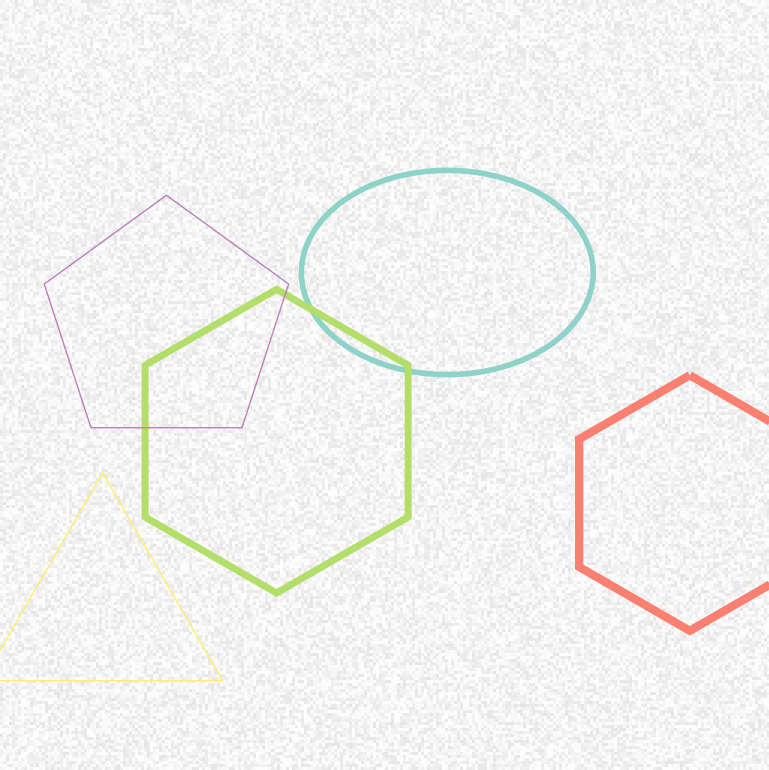[{"shape": "oval", "thickness": 2, "radius": 0.95, "center": [0.581, 0.646]}, {"shape": "hexagon", "thickness": 3, "radius": 0.83, "center": [0.896, 0.347]}, {"shape": "hexagon", "thickness": 2.5, "radius": 0.99, "center": [0.359, 0.427]}, {"shape": "pentagon", "thickness": 0.5, "radius": 0.83, "center": [0.216, 0.58]}, {"shape": "triangle", "thickness": 0.5, "radius": 0.9, "center": [0.133, 0.206]}]